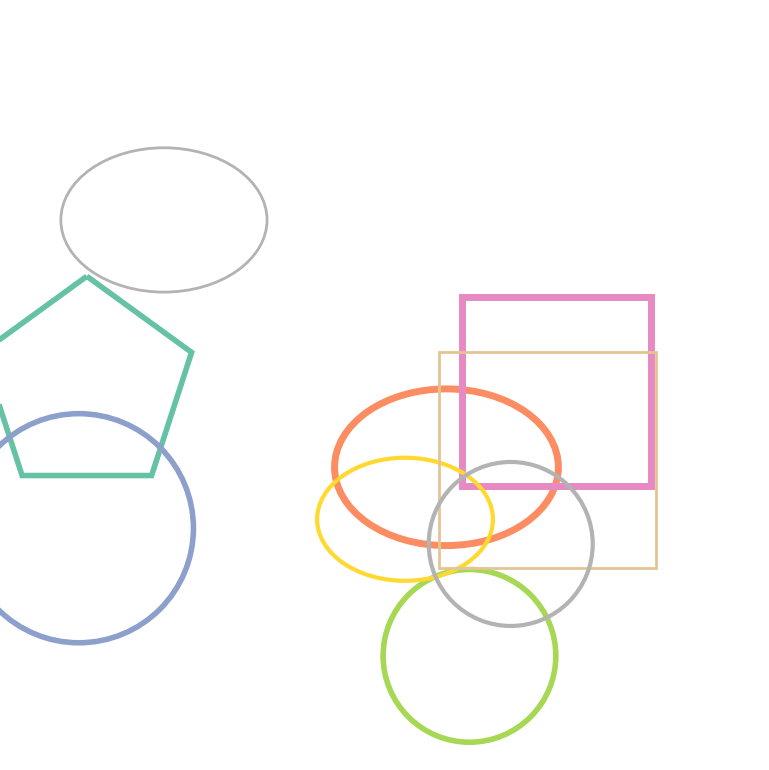[{"shape": "pentagon", "thickness": 2, "radius": 0.72, "center": [0.113, 0.498]}, {"shape": "oval", "thickness": 2.5, "radius": 0.73, "center": [0.58, 0.393]}, {"shape": "circle", "thickness": 2, "radius": 0.74, "center": [0.102, 0.314]}, {"shape": "square", "thickness": 2.5, "radius": 0.61, "center": [0.723, 0.491]}, {"shape": "circle", "thickness": 2, "radius": 0.56, "center": [0.61, 0.148]}, {"shape": "oval", "thickness": 1.5, "radius": 0.57, "center": [0.526, 0.326]}, {"shape": "square", "thickness": 1, "radius": 0.7, "center": [0.711, 0.402]}, {"shape": "oval", "thickness": 1, "radius": 0.67, "center": [0.213, 0.714]}, {"shape": "circle", "thickness": 1.5, "radius": 0.53, "center": [0.663, 0.294]}]